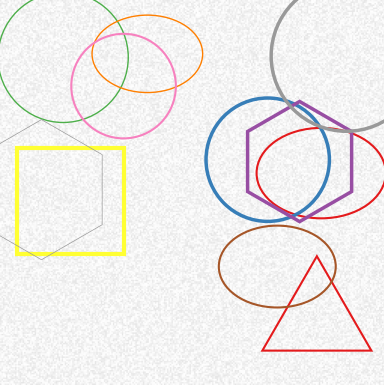[{"shape": "oval", "thickness": 1.5, "radius": 0.84, "center": [0.834, 0.55]}, {"shape": "triangle", "thickness": 1.5, "radius": 0.82, "center": [0.823, 0.171]}, {"shape": "circle", "thickness": 2.5, "radius": 0.8, "center": [0.695, 0.585]}, {"shape": "circle", "thickness": 1, "radius": 0.85, "center": [0.164, 0.851]}, {"shape": "hexagon", "thickness": 2.5, "radius": 0.78, "center": [0.778, 0.58]}, {"shape": "oval", "thickness": 1, "radius": 0.72, "center": [0.383, 0.86]}, {"shape": "square", "thickness": 3, "radius": 0.69, "center": [0.183, 0.478]}, {"shape": "oval", "thickness": 1.5, "radius": 0.76, "center": [0.72, 0.308]}, {"shape": "circle", "thickness": 1.5, "radius": 0.68, "center": [0.321, 0.776]}, {"shape": "hexagon", "thickness": 0.5, "radius": 0.91, "center": [0.108, 0.507]}, {"shape": "circle", "thickness": 2.5, "radius": 0.98, "center": [0.9, 0.855]}]